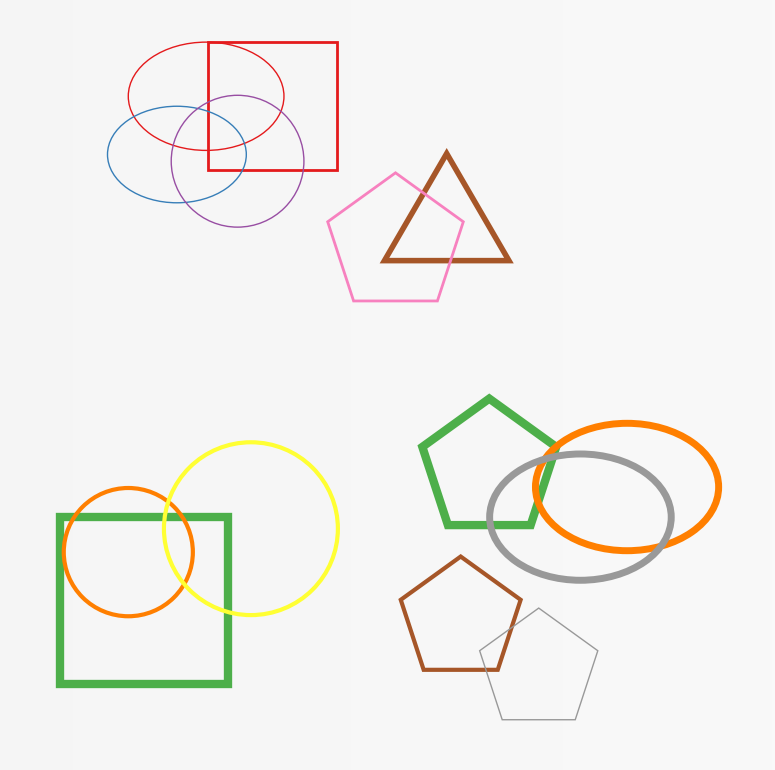[{"shape": "oval", "thickness": 0.5, "radius": 0.5, "center": [0.266, 0.875]}, {"shape": "square", "thickness": 1, "radius": 0.42, "center": [0.351, 0.862]}, {"shape": "oval", "thickness": 0.5, "radius": 0.45, "center": [0.228, 0.799]}, {"shape": "pentagon", "thickness": 3, "radius": 0.45, "center": [0.631, 0.392]}, {"shape": "square", "thickness": 3, "radius": 0.54, "center": [0.186, 0.22]}, {"shape": "circle", "thickness": 0.5, "radius": 0.43, "center": [0.307, 0.791]}, {"shape": "circle", "thickness": 1.5, "radius": 0.42, "center": [0.166, 0.283]}, {"shape": "oval", "thickness": 2.5, "radius": 0.59, "center": [0.809, 0.368]}, {"shape": "circle", "thickness": 1.5, "radius": 0.56, "center": [0.324, 0.313]}, {"shape": "triangle", "thickness": 2, "radius": 0.46, "center": [0.576, 0.708]}, {"shape": "pentagon", "thickness": 1.5, "radius": 0.41, "center": [0.594, 0.196]}, {"shape": "pentagon", "thickness": 1, "radius": 0.46, "center": [0.51, 0.684]}, {"shape": "pentagon", "thickness": 0.5, "radius": 0.4, "center": [0.695, 0.13]}, {"shape": "oval", "thickness": 2.5, "radius": 0.59, "center": [0.749, 0.328]}]